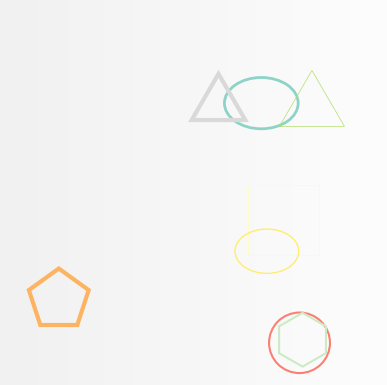[{"shape": "oval", "thickness": 2, "radius": 0.48, "center": [0.674, 0.732]}, {"shape": "square", "thickness": 0.5, "radius": 0.46, "center": [0.732, 0.429]}, {"shape": "circle", "thickness": 1.5, "radius": 0.39, "center": [0.773, 0.11]}, {"shape": "pentagon", "thickness": 3, "radius": 0.41, "center": [0.152, 0.221]}, {"shape": "triangle", "thickness": 0.5, "radius": 0.48, "center": [0.805, 0.72]}, {"shape": "triangle", "thickness": 3, "radius": 0.4, "center": [0.564, 0.728]}, {"shape": "hexagon", "thickness": 1.5, "radius": 0.35, "center": [0.781, 0.118]}, {"shape": "oval", "thickness": 1, "radius": 0.41, "center": [0.689, 0.347]}]